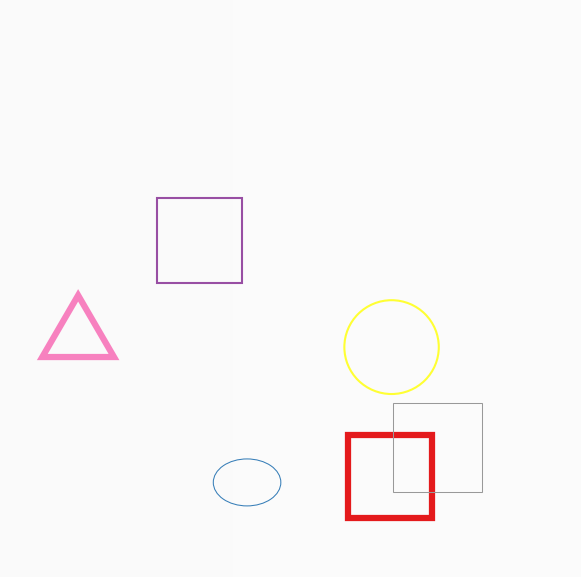[{"shape": "square", "thickness": 3, "radius": 0.36, "center": [0.671, 0.175]}, {"shape": "oval", "thickness": 0.5, "radius": 0.29, "center": [0.425, 0.164]}, {"shape": "square", "thickness": 1, "radius": 0.36, "center": [0.343, 0.583]}, {"shape": "circle", "thickness": 1, "radius": 0.41, "center": [0.674, 0.398]}, {"shape": "triangle", "thickness": 3, "radius": 0.36, "center": [0.134, 0.417]}, {"shape": "square", "thickness": 0.5, "radius": 0.39, "center": [0.753, 0.225]}]